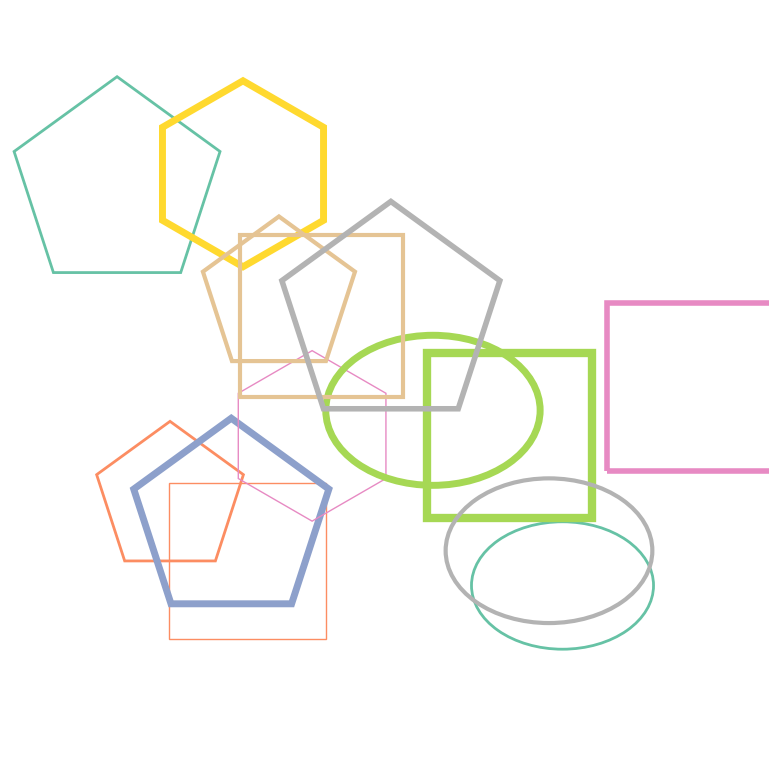[{"shape": "oval", "thickness": 1, "radius": 0.59, "center": [0.731, 0.24]}, {"shape": "pentagon", "thickness": 1, "radius": 0.7, "center": [0.152, 0.76]}, {"shape": "square", "thickness": 0.5, "radius": 0.51, "center": [0.321, 0.271]}, {"shape": "pentagon", "thickness": 1, "radius": 0.5, "center": [0.221, 0.353]}, {"shape": "pentagon", "thickness": 2.5, "radius": 0.67, "center": [0.3, 0.324]}, {"shape": "hexagon", "thickness": 0.5, "radius": 0.55, "center": [0.405, 0.434]}, {"shape": "square", "thickness": 2, "radius": 0.54, "center": [0.897, 0.497]}, {"shape": "square", "thickness": 3, "radius": 0.54, "center": [0.661, 0.434]}, {"shape": "oval", "thickness": 2.5, "radius": 0.7, "center": [0.562, 0.467]}, {"shape": "hexagon", "thickness": 2.5, "radius": 0.6, "center": [0.316, 0.774]}, {"shape": "square", "thickness": 1.5, "radius": 0.53, "center": [0.418, 0.59]}, {"shape": "pentagon", "thickness": 1.5, "radius": 0.52, "center": [0.362, 0.615]}, {"shape": "oval", "thickness": 1.5, "radius": 0.67, "center": [0.713, 0.285]}, {"shape": "pentagon", "thickness": 2, "radius": 0.74, "center": [0.508, 0.59]}]